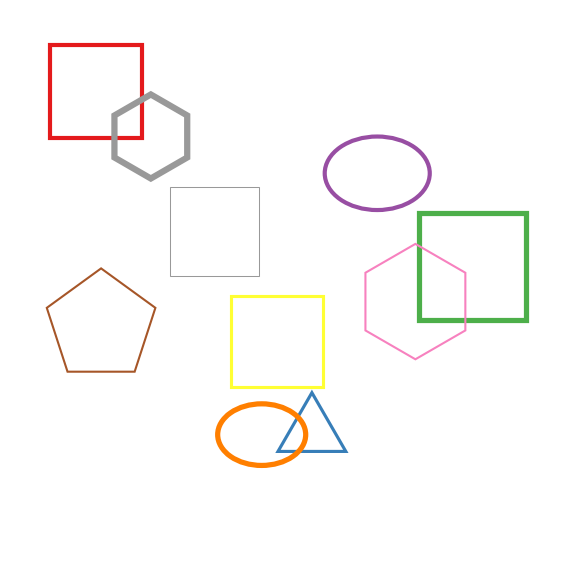[{"shape": "square", "thickness": 2, "radius": 0.4, "center": [0.166, 0.841]}, {"shape": "triangle", "thickness": 1.5, "radius": 0.34, "center": [0.54, 0.251]}, {"shape": "square", "thickness": 2.5, "radius": 0.46, "center": [0.818, 0.538]}, {"shape": "oval", "thickness": 2, "radius": 0.45, "center": [0.653, 0.699]}, {"shape": "oval", "thickness": 2.5, "radius": 0.38, "center": [0.453, 0.247]}, {"shape": "square", "thickness": 1.5, "radius": 0.4, "center": [0.48, 0.408]}, {"shape": "pentagon", "thickness": 1, "radius": 0.49, "center": [0.175, 0.436]}, {"shape": "hexagon", "thickness": 1, "radius": 0.5, "center": [0.719, 0.477]}, {"shape": "hexagon", "thickness": 3, "radius": 0.36, "center": [0.261, 0.763]}, {"shape": "square", "thickness": 0.5, "radius": 0.39, "center": [0.371, 0.598]}]